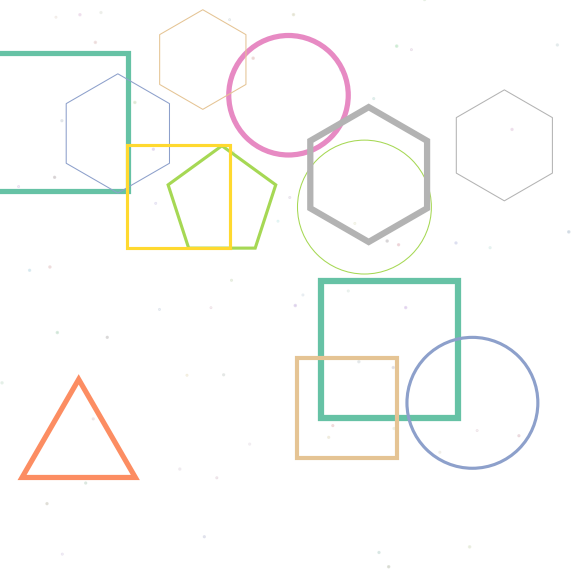[{"shape": "square", "thickness": 2.5, "radius": 0.6, "center": [0.102, 0.788]}, {"shape": "square", "thickness": 3, "radius": 0.59, "center": [0.674, 0.394]}, {"shape": "triangle", "thickness": 2.5, "radius": 0.57, "center": [0.136, 0.229]}, {"shape": "hexagon", "thickness": 0.5, "radius": 0.52, "center": [0.204, 0.768]}, {"shape": "circle", "thickness": 1.5, "radius": 0.57, "center": [0.818, 0.302]}, {"shape": "circle", "thickness": 2.5, "radius": 0.52, "center": [0.5, 0.834]}, {"shape": "pentagon", "thickness": 1.5, "radius": 0.49, "center": [0.384, 0.649]}, {"shape": "circle", "thickness": 0.5, "radius": 0.58, "center": [0.631, 0.641]}, {"shape": "square", "thickness": 1.5, "radius": 0.45, "center": [0.309, 0.658]}, {"shape": "hexagon", "thickness": 0.5, "radius": 0.43, "center": [0.351, 0.896]}, {"shape": "square", "thickness": 2, "radius": 0.43, "center": [0.6, 0.292]}, {"shape": "hexagon", "thickness": 0.5, "radius": 0.48, "center": [0.873, 0.747]}, {"shape": "hexagon", "thickness": 3, "radius": 0.58, "center": [0.638, 0.697]}]